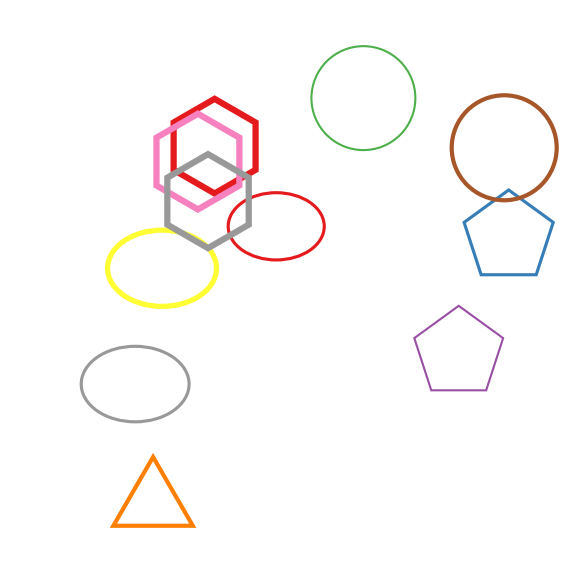[{"shape": "hexagon", "thickness": 3, "radius": 0.41, "center": [0.372, 0.746]}, {"shape": "oval", "thickness": 1.5, "radius": 0.42, "center": [0.478, 0.607]}, {"shape": "pentagon", "thickness": 1.5, "radius": 0.41, "center": [0.881, 0.589]}, {"shape": "circle", "thickness": 1, "radius": 0.45, "center": [0.629, 0.829]}, {"shape": "pentagon", "thickness": 1, "radius": 0.4, "center": [0.794, 0.389]}, {"shape": "triangle", "thickness": 2, "radius": 0.4, "center": [0.265, 0.128]}, {"shape": "oval", "thickness": 2.5, "radius": 0.47, "center": [0.281, 0.535]}, {"shape": "circle", "thickness": 2, "radius": 0.45, "center": [0.873, 0.743]}, {"shape": "hexagon", "thickness": 3, "radius": 0.41, "center": [0.343, 0.719]}, {"shape": "oval", "thickness": 1.5, "radius": 0.47, "center": [0.234, 0.334]}, {"shape": "hexagon", "thickness": 3, "radius": 0.41, "center": [0.36, 0.651]}]